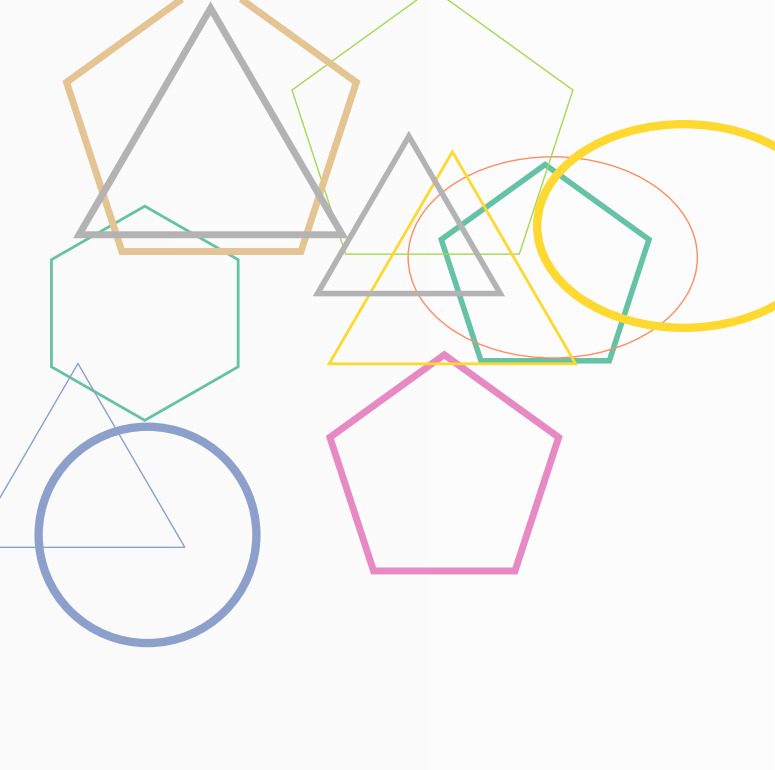[{"shape": "pentagon", "thickness": 2, "radius": 0.7, "center": [0.703, 0.645]}, {"shape": "hexagon", "thickness": 1, "radius": 0.7, "center": [0.187, 0.593]}, {"shape": "oval", "thickness": 0.5, "radius": 0.93, "center": [0.713, 0.666]}, {"shape": "circle", "thickness": 3, "radius": 0.7, "center": [0.19, 0.305]}, {"shape": "triangle", "thickness": 0.5, "radius": 0.8, "center": [0.101, 0.369]}, {"shape": "pentagon", "thickness": 2.5, "radius": 0.78, "center": [0.573, 0.384]}, {"shape": "pentagon", "thickness": 0.5, "radius": 0.95, "center": [0.558, 0.824]}, {"shape": "oval", "thickness": 3, "radius": 0.94, "center": [0.882, 0.706]}, {"shape": "triangle", "thickness": 1, "radius": 0.92, "center": [0.584, 0.619]}, {"shape": "pentagon", "thickness": 2.5, "radius": 0.98, "center": [0.273, 0.832]}, {"shape": "triangle", "thickness": 2, "radius": 0.68, "center": [0.528, 0.687]}, {"shape": "triangle", "thickness": 2.5, "radius": 0.98, "center": [0.272, 0.793]}]